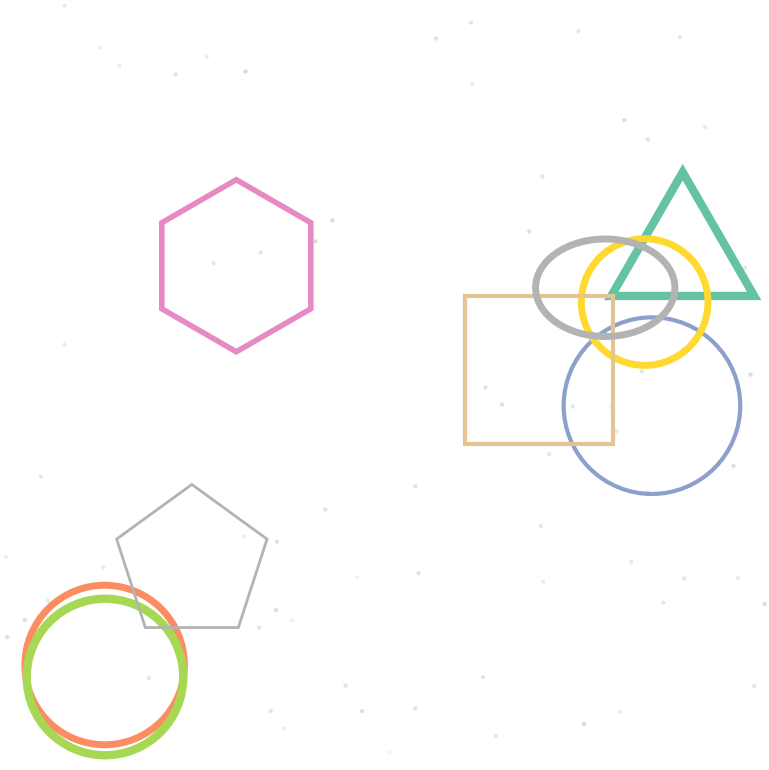[{"shape": "triangle", "thickness": 3, "radius": 0.54, "center": [0.887, 0.669]}, {"shape": "circle", "thickness": 2.5, "radius": 0.52, "center": [0.136, 0.136]}, {"shape": "circle", "thickness": 1.5, "radius": 0.57, "center": [0.847, 0.473]}, {"shape": "hexagon", "thickness": 2, "radius": 0.56, "center": [0.307, 0.655]}, {"shape": "circle", "thickness": 3, "radius": 0.51, "center": [0.136, 0.121]}, {"shape": "circle", "thickness": 2.5, "radius": 0.41, "center": [0.837, 0.608]}, {"shape": "square", "thickness": 1.5, "radius": 0.48, "center": [0.7, 0.52]}, {"shape": "pentagon", "thickness": 1, "radius": 0.51, "center": [0.249, 0.268]}, {"shape": "oval", "thickness": 2.5, "radius": 0.45, "center": [0.786, 0.626]}]